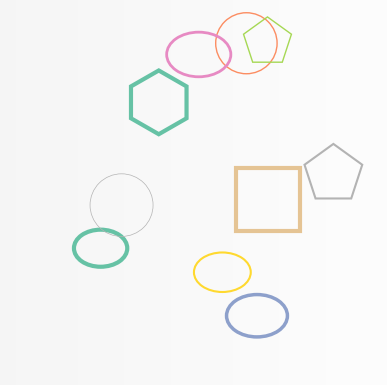[{"shape": "oval", "thickness": 3, "radius": 0.34, "center": [0.26, 0.355]}, {"shape": "hexagon", "thickness": 3, "radius": 0.41, "center": [0.41, 0.734]}, {"shape": "circle", "thickness": 1, "radius": 0.4, "center": [0.636, 0.888]}, {"shape": "oval", "thickness": 2.5, "radius": 0.39, "center": [0.663, 0.18]}, {"shape": "oval", "thickness": 2, "radius": 0.41, "center": [0.513, 0.859]}, {"shape": "pentagon", "thickness": 1, "radius": 0.32, "center": [0.69, 0.891]}, {"shape": "oval", "thickness": 1.5, "radius": 0.37, "center": [0.574, 0.293]}, {"shape": "square", "thickness": 3, "radius": 0.41, "center": [0.693, 0.482]}, {"shape": "circle", "thickness": 0.5, "radius": 0.41, "center": [0.314, 0.467]}, {"shape": "pentagon", "thickness": 1.5, "radius": 0.39, "center": [0.86, 0.548]}]